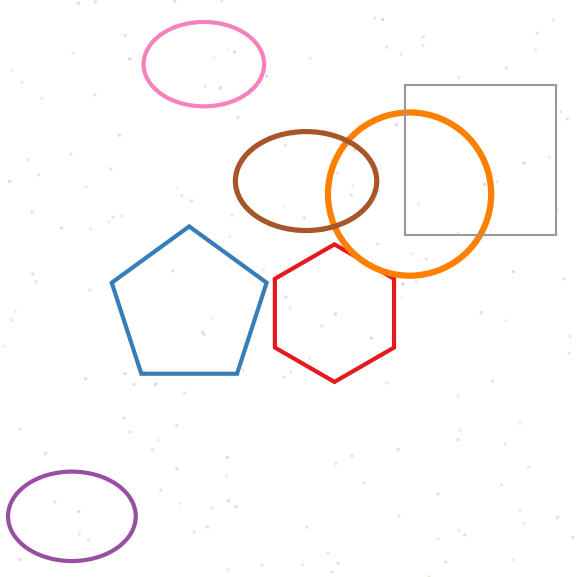[{"shape": "hexagon", "thickness": 2, "radius": 0.6, "center": [0.579, 0.457]}, {"shape": "pentagon", "thickness": 2, "radius": 0.71, "center": [0.328, 0.466]}, {"shape": "oval", "thickness": 2, "radius": 0.55, "center": [0.124, 0.105]}, {"shape": "circle", "thickness": 3, "radius": 0.71, "center": [0.709, 0.663]}, {"shape": "oval", "thickness": 2.5, "radius": 0.61, "center": [0.53, 0.686]}, {"shape": "oval", "thickness": 2, "radius": 0.52, "center": [0.353, 0.888]}, {"shape": "square", "thickness": 1, "radius": 0.65, "center": [0.832, 0.722]}]